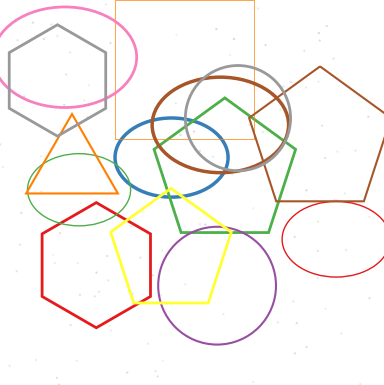[{"shape": "hexagon", "thickness": 2, "radius": 0.81, "center": [0.25, 0.311]}, {"shape": "oval", "thickness": 1, "radius": 0.7, "center": [0.873, 0.379]}, {"shape": "oval", "thickness": 2.5, "radius": 0.73, "center": [0.446, 0.591]}, {"shape": "pentagon", "thickness": 2, "radius": 0.97, "center": [0.584, 0.552]}, {"shape": "oval", "thickness": 1, "radius": 0.67, "center": [0.205, 0.507]}, {"shape": "circle", "thickness": 1.5, "radius": 0.76, "center": [0.564, 0.258]}, {"shape": "square", "thickness": 0.5, "radius": 0.9, "center": [0.479, 0.82]}, {"shape": "triangle", "thickness": 1.5, "radius": 0.69, "center": [0.187, 0.566]}, {"shape": "pentagon", "thickness": 2, "radius": 0.82, "center": [0.444, 0.346]}, {"shape": "pentagon", "thickness": 1.5, "radius": 0.97, "center": [0.831, 0.634]}, {"shape": "oval", "thickness": 2.5, "radius": 0.89, "center": [0.572, 0.676]}, {"shape": "oval", "thickness": 2, "radius": 0.93, "center": [0.168, 0.851]}, {"shape": "circle", "thickness": 2, "radius": 0.68, "center": [0.618, 0.693]}, {"shape": "hexagon", "thickness": 2, "radius": 0.72, "center": [0.149, 0.791]}]